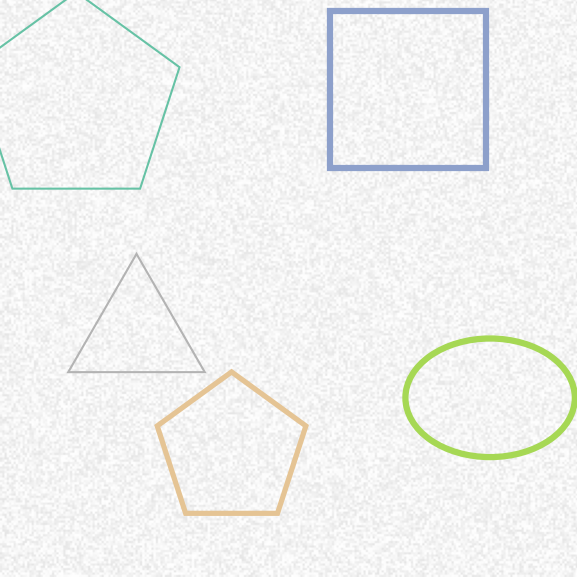[{"shape": "pentagon", "thickness": 1, "radius": 0.94, "center": [0.132, 0.825]}, {"shape": "square", "thickness": 3, "radius": 0.68, "center": [0.706, 0.844]}, {"shape": "oval", "thickness": 3, "radius": 0.73, "center": [0.849, 0.31]}, {"shape": "pentagon", "thickness": 2.5, "radius": 0.68, "center": [0.401, 0.22]}, {"shape": "triangle", "thickness": 1, "radius": 0.68, "center": [0.236, 0.423]}]